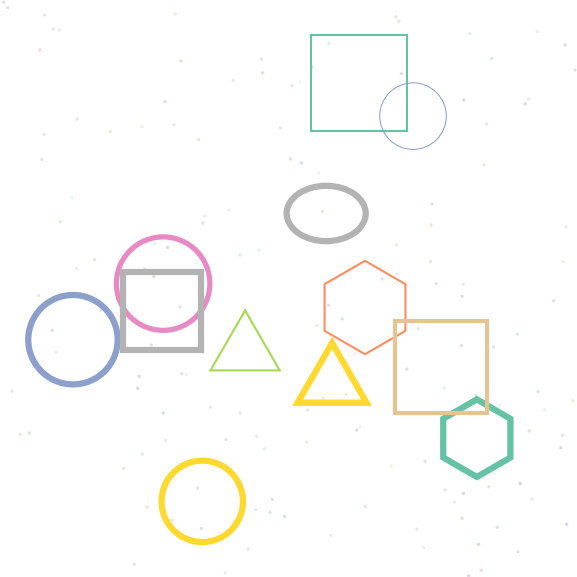[{"shape": "square", "thickness": 1, "radius": 0.42, "center": [0.621, 0.856]}, {"shape": "hexagon", "thickness": 3, "radius": 0.34, "center": [0.826, 0.24]}, {"shape": "hexagon", "thickness": 1, "radius": 0.4, "center": [0.632, 0.467]}, {"shape": "circle", "thickness": 3, "radius": 0.39, "center": [0.126, 0.411]}, {"shape": "circle", "thickness": 0.5, "radius": 0.29, "center": [0.715, 0.798]}, {"shape": "circle", "thickness": 2.5, "radius": 0.4, "center": [0.282, 0.508]}, {"shape": "triangle", "thickness": 1, "radius": 0.35, "center": [0.424, 0.392]}, {"shape": "circle", "thickness": 3, "radius": 0.35, "center": [0.35, 0.131]}, {"shape": "triangle", "thickness": 3, "radius": 0.34, "center": [0.575, 0.336]}, {"shape": "square", "thickness": 2, "radius": 0.4, "center": [0.763, 0.363]}, {"shape": "oval", "thickness": 3, "radius": 0.34, "center": [0.565, 0.629]}, {"shape": "square", "thickness": 3, "radius": 0.34, "center": [0.28, 0.46]}]